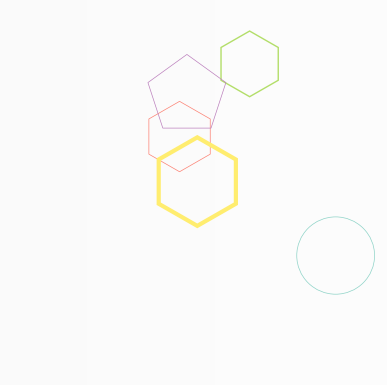[{"shape": "circle", "thickness": 0.5, "radius": 0.5, "center": [0.866, 0.336]}, {"shape": "hexagon", "thickness": 0.5, "radius": 0.46, "center": [0.463, 0.645]}, {"shape": "hexagon", "thickness": 1, "radius": 0.43, "center": [0.644, 0.834]}, {"shape": "pentagon", "thickness": 0.5, "radius": 0.53, "center": [0.482, 0.753]}, {"shape": "hexagon", "thickness": 3, "radius": 0.57, "center": [0.509, 0.528]}]